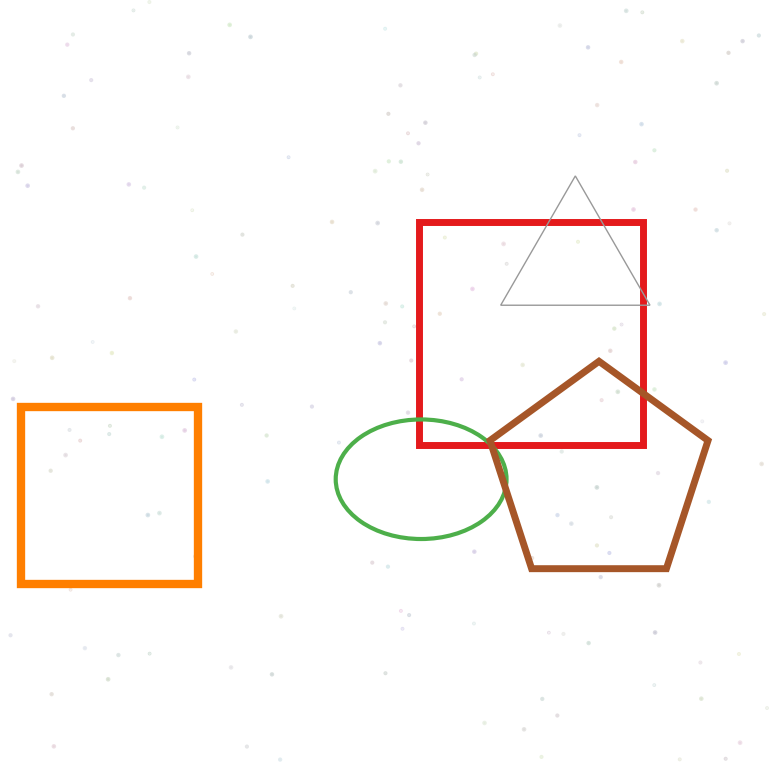[{"shape": "square", "thickness": 2.5, "radius": 0.73, "center": [0.689, 0.567]}, {"shape": "oval", "thickness": 1.5, "radius": 0.55, "center": [0.547, 0.378]}, {"shape": "square", "thickness": 3, "radius": 0.57, "center": [0.142, 0.356]}, {"shape": "pentagon", "thickness": 2.5, "radius": 0.74, "center": [0.778, 0.382]}, {"shape": "triangle", "thickness": 0.5, "radius": 0.56, "center": [0.747, 0.66]}]